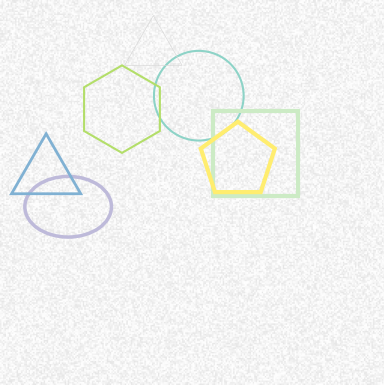[{"shape": "circle", "thickness": 1.5, "radius": 0.58, "center": [0.516, 0.751]}, {"shape": "oval", "thickness": 2.5, "radius": 0.56, "center": [0.177, 0.463]}, {"shape": "triangle", "thickness": 2, "radius": 0.52, "center": [0.12, 0.549]}, {"shape": "hexagon", "thickness": 1.5, "radius": 0.57, "center": [0.317, 0.717]}, {"shape": "triangle", "thickness": 0.5, "radius": 0.43, "center": [0.398, 0.873]}, {"shape": "square", "thickness": 3, "radius": 0.55, "center": [0.665, 0.6]}, {"shape": "pentagon", "thickness": 3, "radius": 0.51, "center": [0.618, 0.583]}]